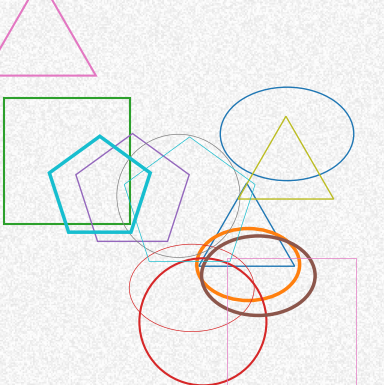[{"shape": "oval", "thickness": 1, "radius": 0.87, "center": [0.746, 0.652]}, {"shape": "triangle", "thickness": 1, "radius": 0.72, "center": [0.641, 0.381]}, {"shape": "oval", "thickness": 2.5, "radius": 0.67, "center": [0.645, 0.313]}, {"shape": "square", "thickness": 1.5, "radius": 0.82, "center": [0.174, 0.581]}, {"shape": "circle", "thickness": 1.5, "radius": 0.83, "center": [0.527, 0.164]}, {"shape": "oval", "thickness": 0.5, "radius": 0.81, "center": [0.498, 0.252]}, {"shape": "pentagon", "thickness": 1, "radius": 0.77, "center": [0.344, 0.498]}, {"shape": "oval", "thickness": 2.5, "radius": 0.74, "center": [0.671, 0.284]}, {"shape": "triangle", "thickness": 1.5, "radius": 0.84, "center": [0.104, 0.887]}, {"shape": "square", "thickness": 0.5, "radius": 0.83, "center": [0.757, 0.163]}, {"shape": "circle", "thickness": 0.5, "radius": 0.8, "center": [0.463, 0.491]}, {"shape": "triangle", "thickness": 1, "radius": 0.72, "center": [0.743, 0.555]}, {"shape": "pentagon", "thickness": 2.5, "radius": 0.69, "center": [0.259, 0.508]}, {"shape": "pentagon", "thickness": 0.5, "radius": 0.89, "center": [0.493, 0.466]}]